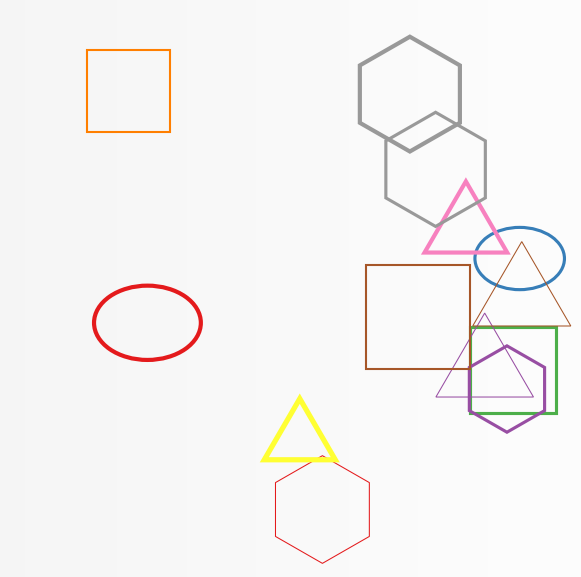[{"shape": "hexagon", "thickness": 0.5, "radius": 0.47, "center": [0.555, 0.117]}, {"shape": "oval", "thickness": 2, "radius": 0.46, "center": [0.254, 0.44]}, {"shape": "oval", "thickness": 1.5, "radius": 0.39, "center": [0.894, 0.551]}, {"shape": "square", "thickness": 1.5, "radius": 0.37, "center": [0.883, 0.358]}, {"shape": "hexagon", "thickness": 1.5, "radius": 0.37, "center": [0.872, 0.325]}, {"shape": "triangle", "thickness": 0.5, "radius": 0.48, "center": [0.834, 0.36]}, {"shape": "square", "thickness": 1, "radius": 0.36, "center": [0.221, 0.842]}, {"shape": "triangle", "thickness": 2.5, "radius": 0.35, "center": [0.516, 0.238]}, {"shape": "square", "thickness": 1, "radius": 0.45, "center": [0.719, 0.45]}, {"shape": "triangle", "thickness": 0.5, "radius": 0.49, "center": [0.898, 0.483]}, {"shape": "triangle", "thickness": 2, "radius": 0.41, "center": [0.802, 0.603]}, {"shape": "hexagon", "thickness": 1.5, "radius": 0.49, "center": [0.749, 0.706]}, {"shape": "hexagon", "thickness": 2, "radius": 0.5, "center": [0.705, 0.836]}]